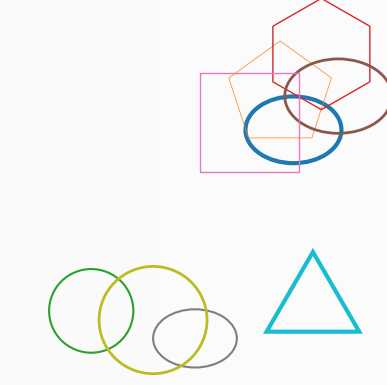[{"shape": "oval", "thickness": 3, "radius": 0.62, "center": [0.757, 0.663]}, {"shape": "pentagon", "thickness": 0.5, "radius": 0.7, "center": [0.723, 0.754]}, {"shape": "circle", "thickness": 1.5, "radius": 0.54, "center": [0.235, 0.193]}, {"shape": "hexagon", "thickness": 1, "radius": 0.72, "center": [0.829, 0.86]}, {"shape": "oval", "thickness": 2, "radius": 0.69, "center": [0.873, 0.75]}, {"shape": "square", "thickness": 1, "radius": 0.64, "center": [0.644, 0.682]}, {"shape": "oval", "thickness": 1.5, "radius": 0.54, "center": [0.503, 0.121]}, {"shape": "circle", "thickness": 2, "radius": 0.7, "center": [0.395, 0.169]}, {"shape": "triangle", "thickness": 3, "radius": 0.69, "center": [0.808, 0.207]}]